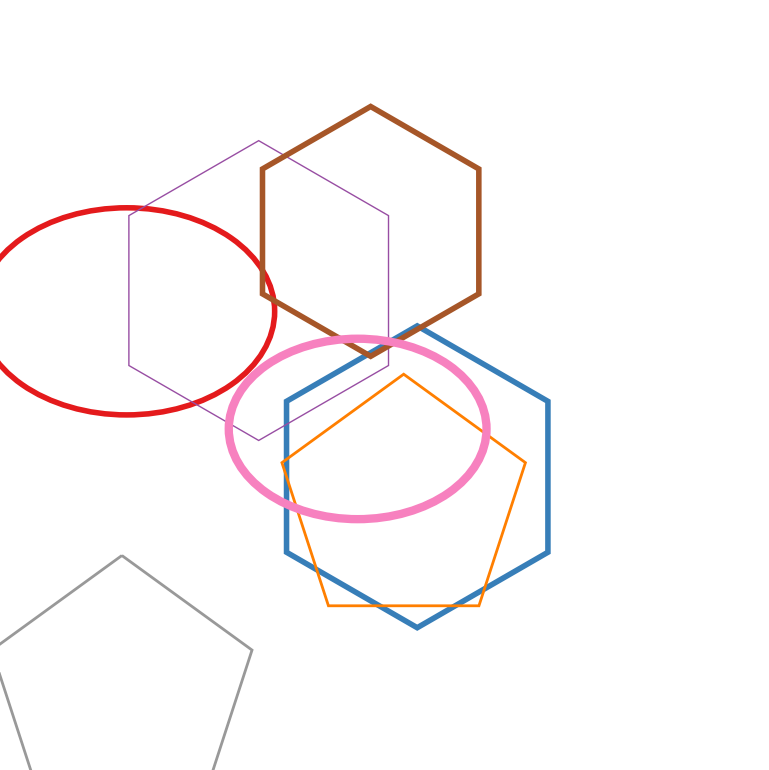[{"shape": "oval", "thickness": 2, "radius": 0.96, "center": [0.165, 0.596]}, {"shape": "hexagon", "thickness": 2, "radius": 0.98, "center": [0.542, 0.381]}, {"shape": "hexagon", "thickness": 0.5, "radius": 0.97, "center": [0.336, 0.623]}, {"shape": "pentagon", "thickness": 1, "radius": 0.83, "center": [0.524, 0.348]}, {"shape": "hexagon", "thickness": 2, "radius": 0.81, "center": [0.481, 0.699]}, {"shape": "oval", "thickness": 3, "radius": 0.84, "center": [0.464, 0.443]}, {"shape": "pentagon", "thickness": 1, "radius": 0.89, "center": [0.158, 0.101]}]